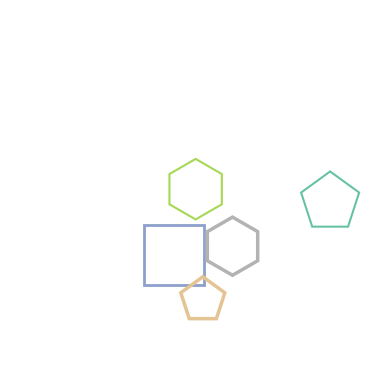[{"shape": "pentagon", "thickness": 1.5, "radius": 0.4, "center": [0.857, 0.475]}, {"shape": "square", "thickness": 2, "radius": 0.39, "center": [0.453, 0.337]}, {"shape": "hexagon", "thickness": 1.5, "radius": 0.39, "center": [0.508, 0.509]}, {"shape": "pentagon", "thickness": 2.5, "radius": 0.3, "center": [0.527, 0.221]}, {"shape": "hexagon", "thickness": 2.5, "radius": 0.38, "center": [0.604, 0.361]}]